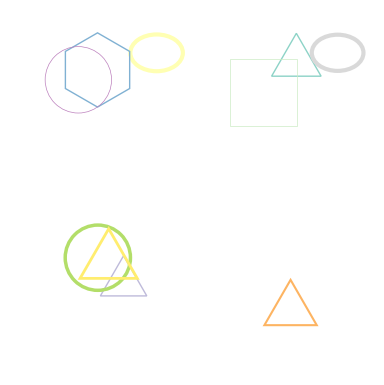[{"shape": "triangle", "thickness": 1, "radius": 0.37, "center": [0.77, 0.839]}, {"shape": "oval", "thickness": 3, "radius": 0.34, "center": [0.407, 0.863]}, {"shape": "triangle", "thickness": 1, "radius": 0.35, "center": [0.321, 0.266]}, {"shape": "hexagon", "thickness": 1, "radius": 0.48, "center": [0.253, 0.818]}, {"shape": "triangle", "thickness": 1.5, "radius": 0.39, "center": [0.755, 0.195]}, {"shape": "circle", "thickness": 2.5, "radius": 0.42, "center": [0.254, 0.331]}, {"shape": "oval", "thickness": 3, "radius": 0.34, "center": [0.877, 0.863]}, {"shape": "circle", "thickness": 0.5, "radius": 0.43, "center": [0.204, 0.793]}, {"shape": "square", "thickness": 0.5, "radius": 0.43, "center": [0.684, 0.76]}, {"shape": "triangle", "thickness": 2, "radius": 0.43, "center": [0.282, 0.32]}]